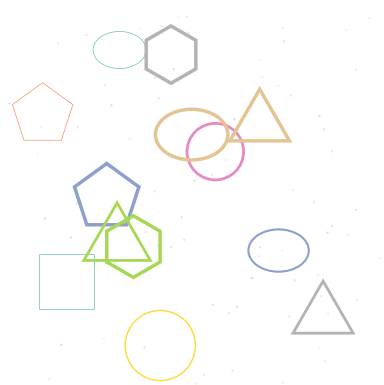[{"shape": "oval", "thickness": 0.5, "radius": 0.34, "center": [0.311, 0.87]}, {"shape": "square", "thickness": 0.5, "radius": 0.36, "center": [0.174, 0.269]}, {"shape": "pentagon", "thickness": 0.5, "radius": 0.41, "center": [0.111, 0.703]}, {"shape": "pentagon", "thickness": 2.5, "radius": 0.44, "center": [0.277, 0.487]}, {"shape": "oval", "thickness": 1.5, "radius": 0.39, "center": [0.724, 0.349]}, {"shape": "circle", "thickness": 2, "radius": 0.37, "center": [0.559, 0.606]}, {"shape": "triangle", "thickness": 2, "radius": 0.5, "center": [0.304, 0.373]}, {"shape": "hexagon", "thickness": 2.5, "radius": 0.4, "center": [0.347, 0.36]}, {"shape": "circle", "thickness": 1, "radius": 0.46, "center": [0.416, 0.102]}, {"shape": "triangle", "thickness": 2.5, "radius": 0.45, "center": [0.674, 0.679]}, {"shape": "oval", "thickness": 2.5, "radius": 0.47, "center": [0.498, 0.65]}, {"shape": "hexagon", "thickness": 2.5, "radius": 0.37, "center": [0.444, 0.858]}, {"shape": "triangle", "thickness": 2, "radius": 0.45, "center": [0.839, 0.18]}]